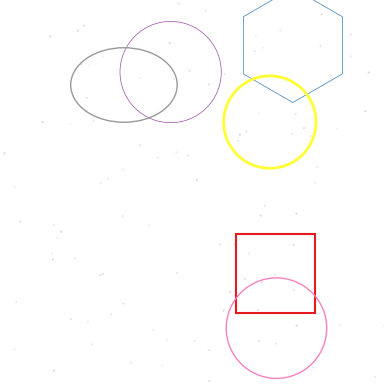[{"shape": "square", "thickness": 1.5, "radius": 0.52, "center": [0.715, 0.29]}, {"shape": "hexagon", "thickness": 0.5, "radius": 0.74, "center": [0.761, 0.882]}, {"shape": "circle", "thickness": 0.5, "radius": 0.66, "center": [0.443, 0.813]}, {"shape": "circle", "thickness": 2, "radius": 0.6, "center": [0.701, 0.683]}, {"shape": "circle", "thickness": 1, "radius": 0.65, "center": [0.718, 0.148]}, {"shape": "oval", "thickness": 1, "radius": 0.69, "center": [0.322, 0.779]}]